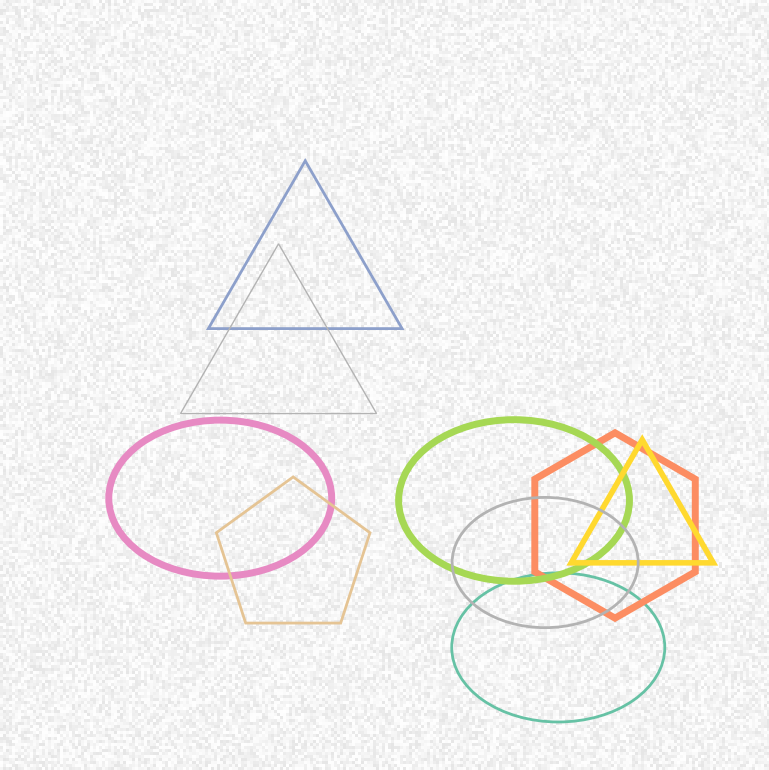[{"shape": "oval", "thickness": 1, "radius": 0.69, "center": [0.725, 0.159]}, {"shape": "hexagon", "thickness": 2.5, "radius": 0.6, "center": [0.799, 0.318]}, {"shape": "triangle", "thickness": 1, "radius": 0.73, "center": [0.396, 0.646]}, {"shape": "oval", "thickness": 2.5, "radius": 0.72, "center": [0.286, 0.353]}, {"shape": "oval", "thickness": 2.5, "radius": 0.75, "center": [0.668, 0.35]}, {"shape": "triangle", "thickness": 2, "radius": 0.53, "center": [0.834, 0.322]}, {"shape": "pentagon", "thickness": 1, "radius": 0.52, "center": [0.381, 0.276]}, {"shape": "triangle", "thickness": 0.5, "radius": 0.73, "center": [0.362, 0.536]}, {"shape": "oval", "thickness": 1, "radius": 0.6, "center": [0.708, 0.269]}]